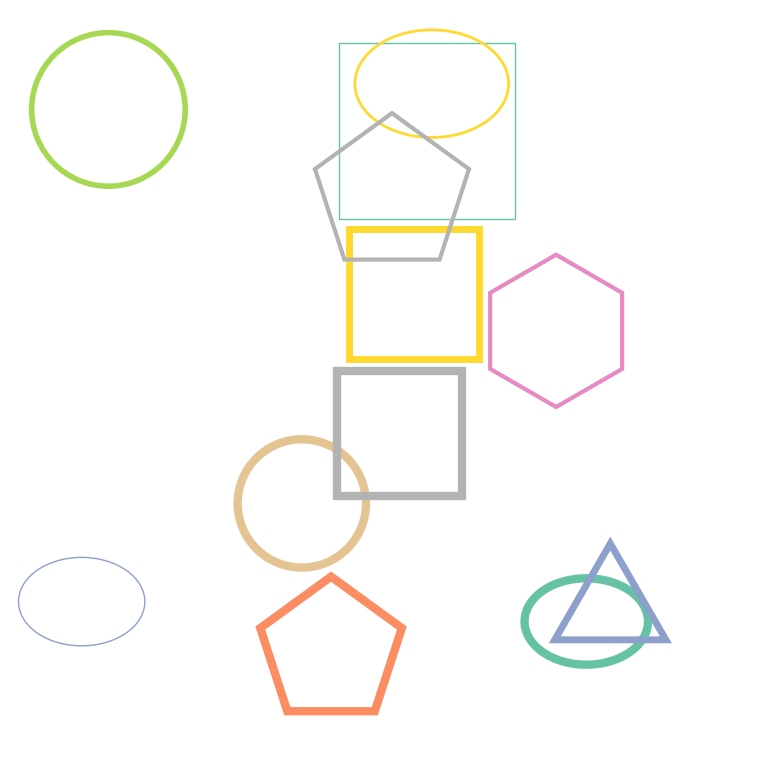[{"shape": "oval", "thickness": 3, "radius": 0.4, "center": [0.761, 0.193]}, {"shape": "square", "thickness": 0.5, "radius": 0.57, "center": [0.554, 0.83]}, {"shape": "pentagon", "thickness": 3, "radius": 0.48, "center": [0.43, 0.154]}, {"shape": "triangle", "thickness": 2.5, "radius": 0.42, "center": [0.793, 0.211]}, {"shape": "oval", "thickness": 0.5, "radius": 0.41, "center": [0.106, 0.219]}, {"shape": "hexagon", "thickness": 1.5, "radius": 0.49, "center": [0.722, 0.57]}, {"shape": "circle", "thickness": 2, "radius": 0.5, "center": [0.141, 0.858]}, {"shape": "square", "thickness": 2.5, "radius": 0.42, "center": [0.538, 0.619]}, {"shape": "oval", "thickness": 1, "radius": 0.5, "center": [0.561, 0.891]}, {"shape": "circle", "thickness": 3, "radius": 0.42, "center": [0.392, 0.346]}, {"shape": "square", "thickness": 3, "radius": 0.41, "center": [0.519, 0.437]}, {"shape": "pentagon", "thickness": 1.5, "radius": 0.53, "center": [0.509, 0.748]}]